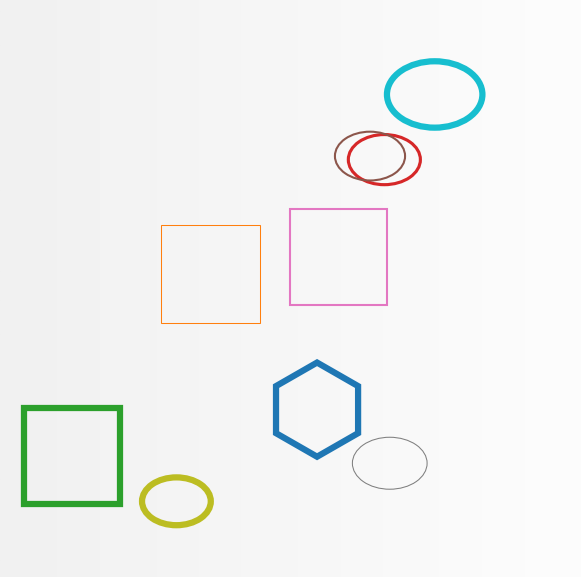[{"shape": "hexagon", "thickness": 3, "radius": 0.41, "center": [0.545, 0.29]}, {"shape": "square", "thickness": 0.5, "radius": 0.43, "center": [0.362, 0.525]}, {"shape": "square", "thickness": 3, "radius": 0.41, "center": [0.124, 0.21]}, {"shape": "oval", "thickness": 1.5, "radius": 0.31, "center": [0.661, 0.723]}, {"shape": "oval", "thickness": 1, "radius": 0.3, "center": [0.637, 0.729]}, {"shape": "square", "thickness": 1, "radius": 0.42, "center": [0.583, 0.554]}, {"shape": "oval", "thickness": 0.5, "radius": 0.32, "center": [0.671, 0.197]}, {"shape": "oval", "thickness": 3, "radius": 0.3, "center": [0.303, 0.131]}, {"shape": "oval", "thickness": 3, "radius": 0.41, "center": [0.748, 0.836]}]